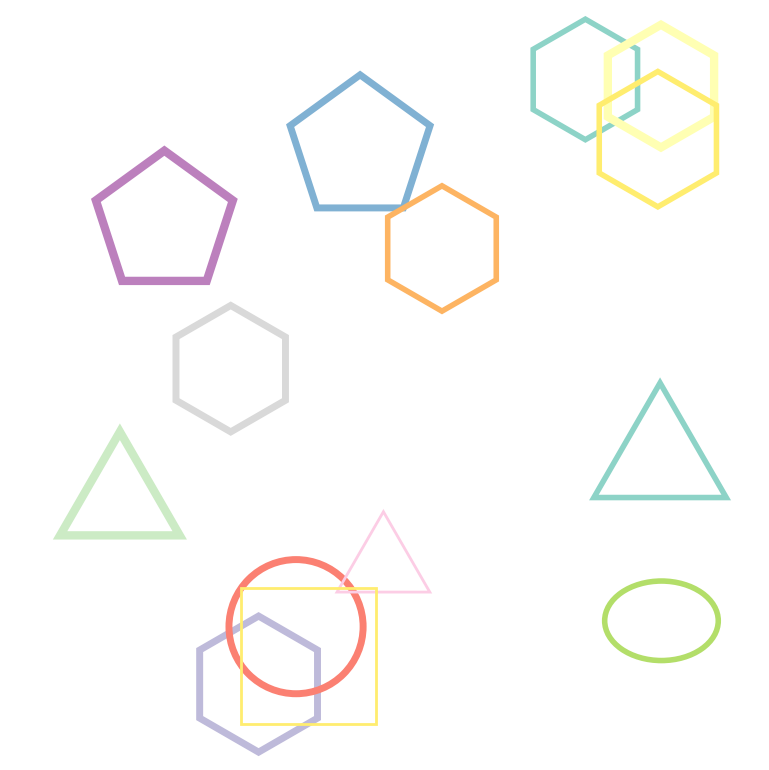[{"shape": "hexagon", "thickness": 2, "radius": 0.39, "center": [0.76, 0.897]}, {"shape": "triangle", "thickness": 2, "radius": 0.5, "center": [0.857, 0.403]}, {"shape": "hexagon", "thickness": 3, "radius": 0.4, "center": [0.858, 0.888]}, {"shape": "hexagon", "thickness": 2.5, "radius": 0.44, "center": [0.336, 0.112]}, {"shape": "circle", "thickness": 2.5, "radius": 0.44, "center": [0.384, 0.186]}, {"shape": "pentagon", "thickness": 2.5, "radius": 0.48, "center": [0.468, 0.807]}, {"shape": "hexagon", "thickness": 2, "radius": 0.41, "center": [0.574, 0.677]}, {"shape": "oval", "thickness": 2, "radius": 0.37, "center": [0.859, 0.194]}, {"shape": "triangle", "thickness": 1, "radius": 0.35, "center": [0.498, 0.266]}, {"shape": "hexagon", "thickness": 2.5, "radius": 0.41, "center": [0.3, 0.521]}, {"shape": "pentagon", "thickness": 3, "radius": 0.47, "center": [0.213, 0.711]}, {"shape": "triangle", "thickness": 3, "radius": 0.45, "center": [0.156, 0.35]}, {"shape": "square", "thickness": 1, "radius": 0.44, "center": [0.401, 0.148]}, {"shape": "hexagon", "thickness": 2, "radius": 0.44, "center": [0.854, 0.819]}]